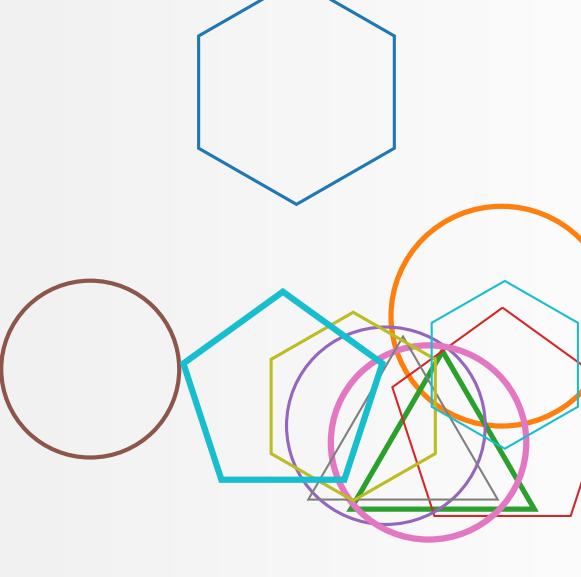[{"shape": "hexagon", "thickness": 1.5, "radius": 0.97, "center": [0.51, 0.84]}, {"shape": "circle", "thickness": 2.5, "radius": 0.95, "center": [0.863, 0.452]}, {"shape": "triangle", "thickness": 2.5, "radius": 0.91, "center": [0.761, 0.209]}, {"shape": "pentagon", "thickness": 1, "radius": 1.0, "center": [0.865, 0.267]}, {"shape": "circle", "thickness": 1.5, "radius": 0.85, "center": [0.664, 0.262]}, {"shape": "circle", "thickness": 2, "radius": 0.77, "center": [0.155, 0.36]}, {"shape": "circle", "thickness": 3, "radius": 0.84, "center": [0.737, 0.233]}, {"shape": "triangle", "thickness": 1, "radius": 0.94, "center": [0.693, 0.228]}, {"shape": "hexagon", "thickness": 1.5, "radius": 0.82, "center": [0.608, 0.295]}, {"shape": "pentagon", "thickness": 3, "radius": 0.9, "center": [0.487, 0.314]}, {"shape": "hexagon", "thickness": 1, "radius": 0.73, "center": [0.868, 0.367]}]